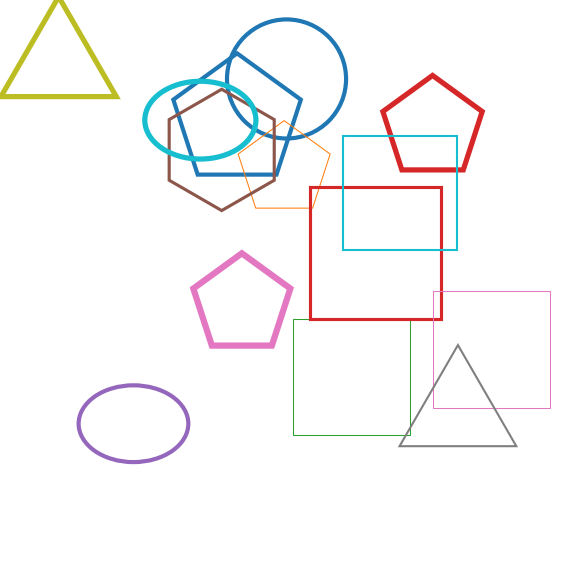[{"shape": "circle", "thickness": 2, "radius": 0.52, "center": [0.496, 0.862]}, {"shape": "pentagon", "thickness": 2, "radius": 0.58, "center": [0.411, 0.791]}, {"shape": "pentagon", "thickness": 0.5, "radius": 0.42, "center": [0.492, 0.706]}, {"shape": "square", "thickness": 0.5, "radius": 0.51, "center": [0.609, 0.346]}, {"shape": "pentagon", "thickness": 2.5, "radius": 0.45, "center": [0.749, 0.778]}, {"shape": "square", "thickness": 1.5, "radius": 0.57, "center": [0.65, 0.561]}, {"shape": "oval", "thickness": 2, "radius": 0.47, "center": [0.231, 0.265]}, {"shape": "hexagon", "thickness": 1.5, "radius": 0.53, "center": [0.384, 0.74]}, {"shape": "square", "thickness": 0.5, "radius": 0.51, "center": [0.851, 0.394]}, {"shape": "pentagon", "thickness": 3, "radius": 0.44, "center": [0.419, 0.472]}, {"shape": "triangle", "thickness": 1, "radius": 0.58, "center": [0.793, 0.285]}, {"shape": "triangle", "thickness": 2.5, "radius": 0.58, "center": [0.102, 0.89]}, {"shape": "oval", "thickness": 2.5, "radius": 0.48, "center": [0.347, 0.791]}, {"shape": "square", "thickness": 1, "radius": 0.49, "center": [0.692, 0.665]}]